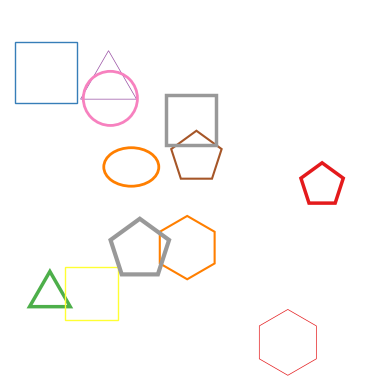[{"shape": "hexagon", "thickness": 0.5, "radius": 0.43, "center": [0.748, 0.111]}, {"shape": "pentagon", "thickness": 2.5, "radius": 0.29, "center": [0.837, 0.519]}, {"shape": "square", "thickness": 1, "radius": 0.4, "center": [0.119, 0.811]}, {"shape": "triangle", "thickness": 2.5, "radius": 0.3, "center": [0.13, 0.234]}, {"shape": "triangle", "thickness": 0.5, "radius": 0.42, "center": [0.282, 0.784]}, {"shape": "oval", "thickness": 2, "radius": 0.36, "center": [0.341, 0.566]}, {"shape": "hexagon", "thickness": 1.5, "radius": 0.41, "center": [0.486, 0.357]}, {"shape": "square", "thickness": 1, "radius": 0.34, "center": [0.237, 0.237]}, {"shape": "pentagon", "thickness": 1.5, "radius": 0.34, "center": [0.51, 0.592]}, {"shape": "circle", "thickness": 2, "radius": 0.35, "center": [0.287, 0.744]}, {"shape": "square", "thickness": 2.5, "radius": 0.33, "center": [0.496, 0.687]}, {"shape": "pentagon", "thickness": 3, "radius": 0.4, "center": [0.363, 0.352]}]